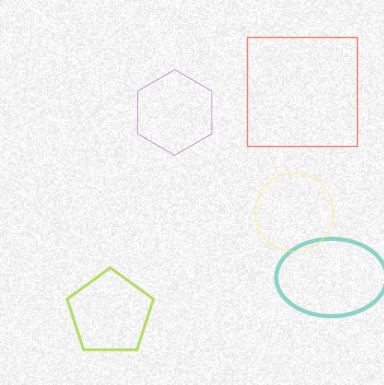[{"shape": "oval", "thickness": 3, "radius": 0.72, "center": [0.861, 0.279]}, {"shape": "square", "thickness": 1, "radius": 0.71, "center": [0.785, 0.762]}, {"shape": "pentagon", "thickness": 2, "radius": 0.59, "center": [0.286, 0.187]}, {"shape": "hexagon", "thickness": 0.5, "radius": 0.56, "center": [0.454, 0.708]}, {"shape": "circle", "thickness": 0.5, "radius": 0.51, "center": [0.764, 0.448]}]